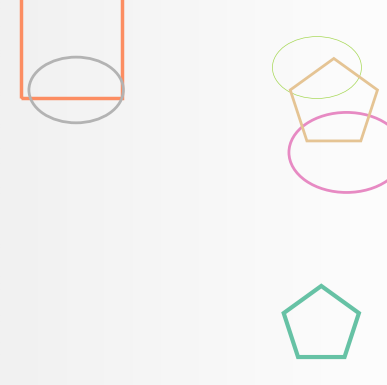[{"shape": "pentagon", "thickness": 3, "radius": 0.51, "center": [0.829, 0.155]}, {"shape": "square", "thickness": 2.5, "radius": 0.65, "center": [0.185, 0.875]}, {"shape": "oval", "thickness": 2, "radius": 0.74, "center": [0.894, 0.604]}, {"shape": "oval", "thickness": 0.5, "radius": 0.57, "center": [0.818, 0.825]}, {"shape": "pentagon", "thickness": 2, "radius": 0.59, "center": [0.862, 0.73]}, {"shape": "oval", "thickness": 2, "radius": 0.61, "center": [0.196, 0.766]}]